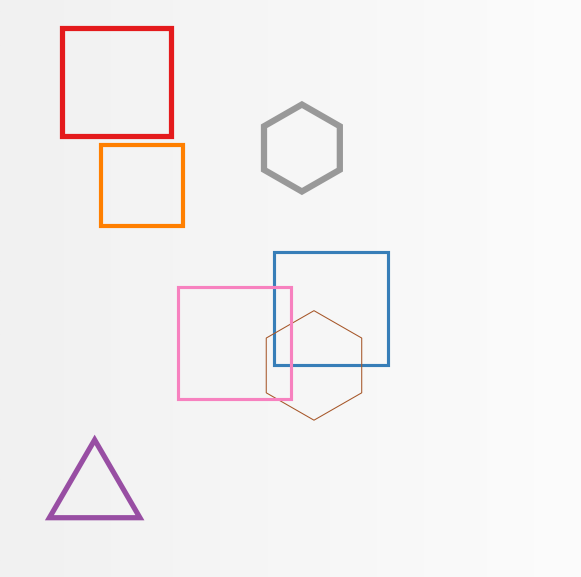[{"shape": "square", "thickness": 2.5, "radius": 0.47, "center": [0.2, 0.857]}, {"shape": "square", "thickness": 1.5, "radius": 0.49, "center": [0.57, 0.466]}, {"shape": "triangle", "thickness": 2.5, "radius": 0.45, "center": [0.163, 0.148]}, {"shape": "square", "thickness": 2, "radius": 0.35, "center": [0.245, 0.678]}, {"shape": "hexagon", "thickness": 0.5, "radius": 0.47, "center": [0.54, 0.366]}, {"shape": "square", "thickness": 1.5, "radius": 0.48, "center": [0.404, 0.405]}, {"shape": "hexagon", "thickness": 3, "radius": 0.38, "center": [0.519, 0.743]}]